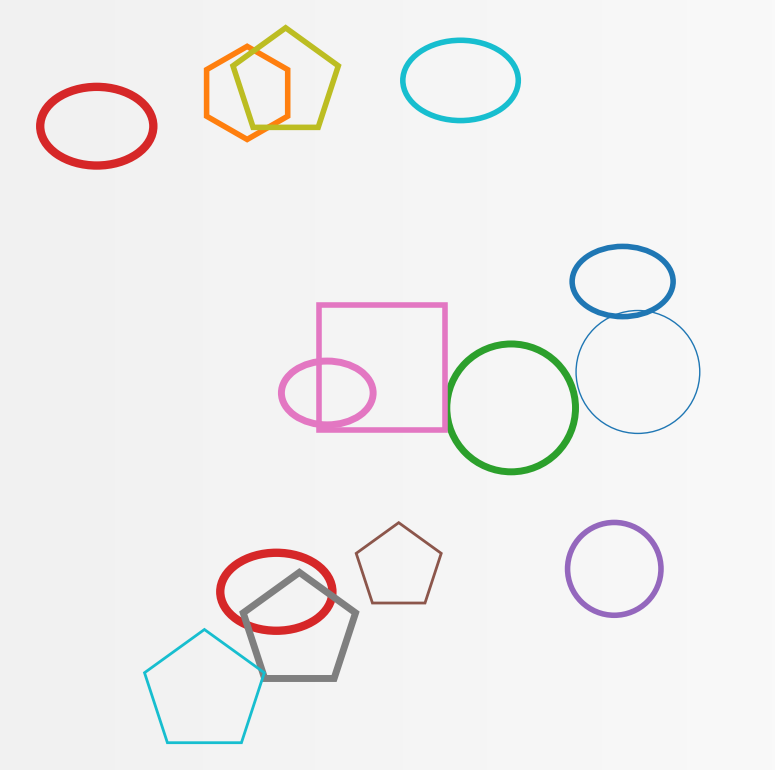[{"shape": "oval", "thickness": 2, "radius": 0.33, "center": [0.803, 0.634]}, {"shape": "circle", "thickness": 0.5, "radius": 0.4, "center": [0.823, 0.517]}, {"shape": "hexagon", "thickness": 2, "radius": 0.3, "center": [0.319, 0.879]}, {"shape": "circle", "thickness": 2.5, "radius": 0.42, "center": [0.66, 0.47]}, {"shape": "oval", "thickness": 3, "radius": 0.36, "center": [0.125, 0.836]}, {"shape": "oval", "thickness": 3, "radius": 0.36, "center": [0.357, 0.231]}, {"shape": "circle", "thickness": 2, "radius": 0.3, "center": [0.793, 0.261]}, {"shape": "pentagon", "thickness": 1, "radius": 0.29, "center": [0.514, 0.264]}, {"shape": "square", "thickness": 2, "radius": 0.41, "center": [0.493, 0.523]}, {"shape": "oval", "thickness": 2.5, "radius": 0.3, "center": [0.422, 0.49]}, {"shape": "pentagon", "thickness": 2.5, "radius": 0.38, "center": [0.386, 0.18]}, {"shape": "pentagon", "thickness": 2, "radius": 0.36, "center": [0.369, 0.892]}, {"shape": "pentagon", "thickness": 1, "radius": 0.41, "center": [0.264, 0.101]}, {"shape": "oval", "thickness": 2, "radius": 0.37, "center": [0.594, 0.896]}]